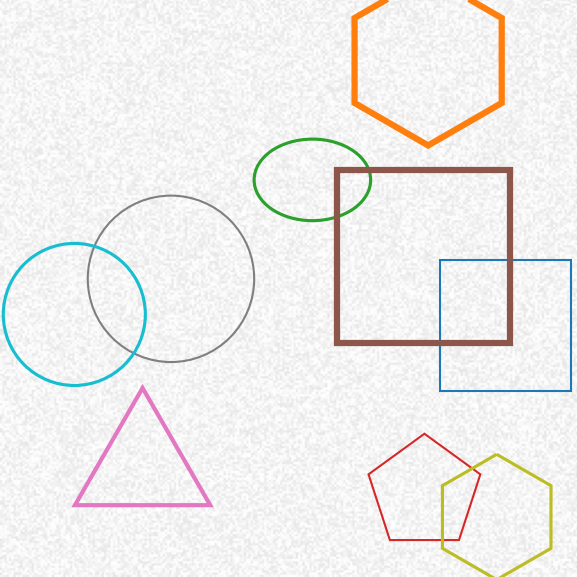[{"shape": "square", "thickness": 1, "radius": 0.57, "center": [0.875, 0.435]}, {"shape": "hexagon", "thickness": 3, "radius": 0.74, "center": [0.741, 0.894]}, {"shape": "oval", "thickness": 1.5, "radius": 0.5, "center": [0.541, 0.688]}, {"shape": "pentagon", "thickness": 1, "radius": 0.51, "center": [0.735, 0.146]}, {"shape": "square", "thickness": 3, "radius": 0.75, "center": [0.734, 0.554]}, {"shape": "triangle", "thickness": 2, "radius": 0.68, "center": [0.247, 0.192]}, {"shape": "circle", "thickness": 1, "radius": 0.72, "center": [0.296, 0.516]}, {"shape": "hexagon", "thickness": 1.5, "radius": 0.54, "center": [0.86, 0.104]}, {"shape": "circle", "thickness": 1.5, "radius": 0.61, "center": [0.129, 0.455]}]